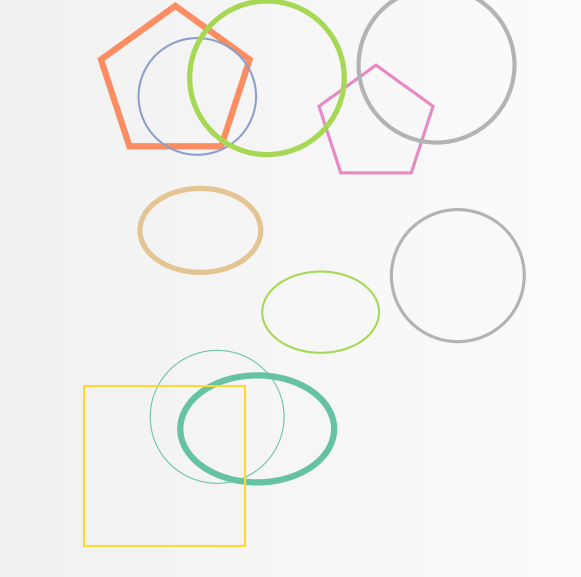[{"shape": "oval", "thickness": 3, "radius": 0.66, "center": [0.443, 0.256]}, {"shape": "circle", "thickness": 0.5, "radius": 0.58, "center": [0.374, 0.277]}, {"shape": "pentagon", "thickness": 3, "radius": 0.67, "center": [0.302, 0.855]}, {"shape": "circle", "thickness": 1, "radius": 0.51, "center": [0.339, 0.832]}, {"shape": "pentagon", "thickness": 1.5, "radius": 0.52, "center": [0.647, 0.783]}, {"shape": "oval", "thickness": 1, "radius": 0.5, "center": [0.552, 0.459]}, {"shape": "circle", "thickness": 2.5, "radius": 0.66, "center": [0.459, 0.864]}, {"shape": "square", "thickness": 1, "radius": 0.69, "center": [0.282, 0.193]}, {"shape": "oval", "thickness": 2.5, "radius": 0.52, "center": [0.345, 0.6]}, {"shape": "circle", "thickness": 1.5, "radius": 0.57, "center": [0.788, 0.522]}, {"shape": "circle", "thickness": 2, "radius": 0.67, "center": [0.751, 0.886]}]